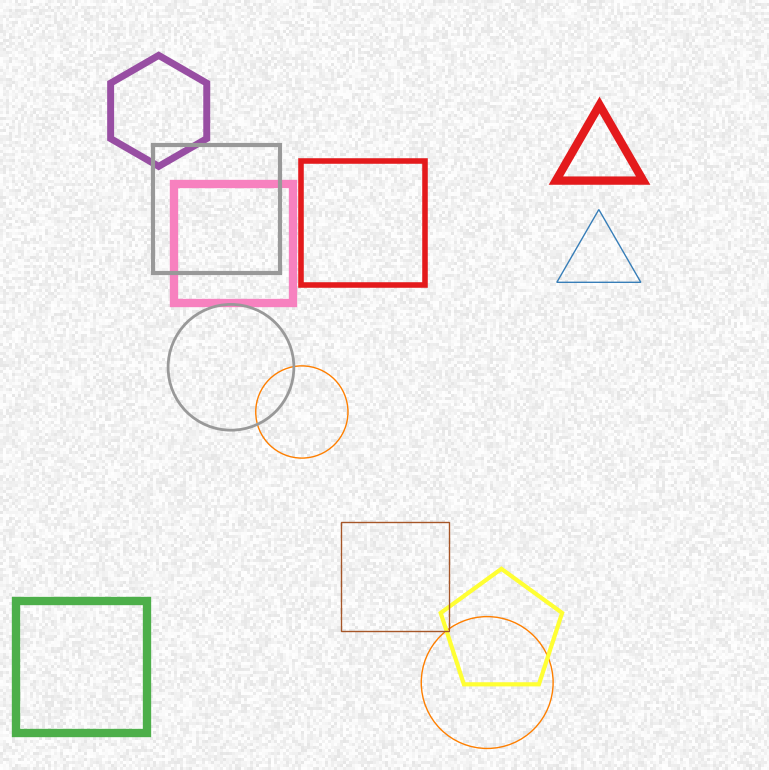[{"shape": "triangle", "thickness": 3, "radius": 0.33, "center": [0.779, 0.798]}, {"shape": "square", "thickness": 2, "radius": 0.4, "center": [0.471, 0.71]}, {"shape": "triangle", "thickness": 0.5, "radius": 0.31, "center": [0.778, 0.665]}, {"shape": "square", "thickness": 3, "radius": 0.43, "center": [0.106, 0.134]}, {"shape": "hexagon", "thickness": 2.5, "radius": 0.36, "center": [0.206, 0.856]}, {"shape": "circle", "thickness": 0.5, "radius": 0.43, "center": [0.633, 0.114]}, {"shape": "circle", "thickness": 0.5, "radius": 0.3, "center": [0.392, 0.465]}, {"shape": "pentagon", "thickness": 1.5, "radius": 0.41, "center": [0.651, 0.178]}, {"shape": "square", "thickness": 0.5, "radius": 0.35, "center": [0.514, 0.251]}, {"shape": "square", "thickness": 3, "radius": 0.39, "center": [0.304, 0.684]}, {"shape": "square", "thickness": 1.5, "radius": 0.42, "center": [0.281, 0.728]}, {"shape": "circle", "thickness": 1, "radius": 0.41, "center": [0.3, 0.523]}]